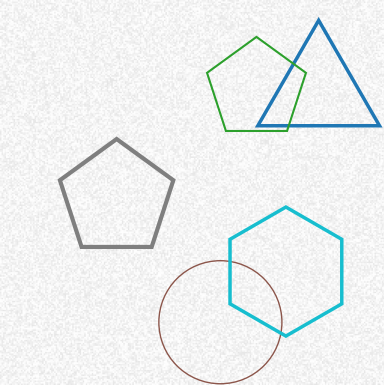[{"shape": "triangle", "thickness": 2.5, "radius": 0.91, "center": [0.828, 0.765]}, {"shape": "pentagon", "thickness": 1.5, "radius": 0.68, "center": [0.666, 0.769]}, {"shape": "circle", "thickness": 1, "radius": 0.8, "center": [0.572, 0.163]}, {"shape": "pentagon", "thickness": 3, "radius": 0.77, "center": [0.303, 0.484]}, {"shape": "hexagon", "thickness": 2.5, "radius": 0.84, "center": [0.743, 0.295]}]